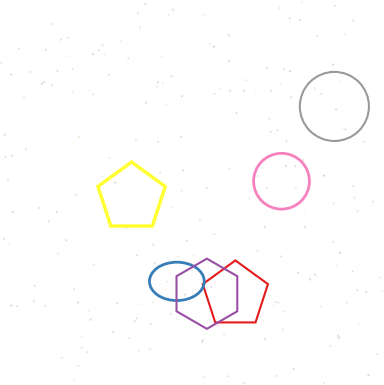[{"shape": "pentagon", "thickness": 1.5, "radius": 0.45, "center": [0.611, 0.235]}, {"shape": "oval", "thickness": 2, "radius": 0.36, "center": [0.459, 0.269]}, {"shape": "hexagon", "thickness": 1.5, "radius": 0.46, "center": [0.537, 0.237]}, {"shape": "pentagon", "thickness": 2.5, "radius": 0.46, "center": [0.342, 0.487]}, {"shape": "circle", "thickness": 2, "radius": 0.36, "center": [0.731, 0.529]}, {"shape": "circle", "thickness": 1.5, "radius": 0.45, "center": [0.869, 0.724]}]